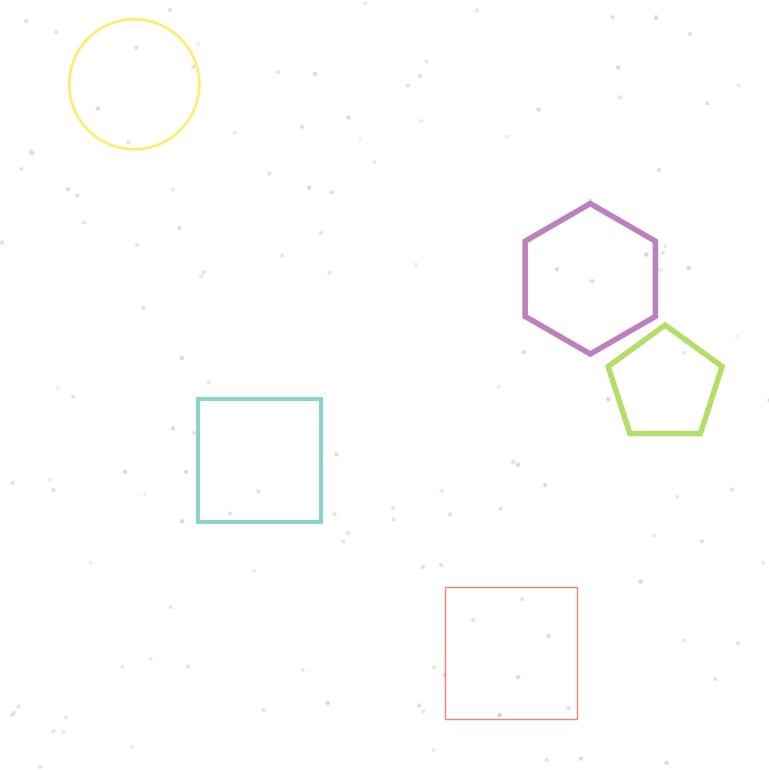[{"shape": "square", "thickness": 1.5, "radius": 0.4, "center": [0.337, 0.402]}, {"shape": "square", "thickness": 0.5, "radius": 0.43, "center": [0.664, 0.152]}, {"shape": "pentagon", "thickness": 2, "radius": 0.39, "center": [0.864, 0.5]}, {"shape": "hexagon", "thickness": 2, "radius": 0.49, "center": [0.767, 0.638]}, {"shape": "circle", "thickness": 1, "radius": 0.42, "center": [0.174, 0.891]}]